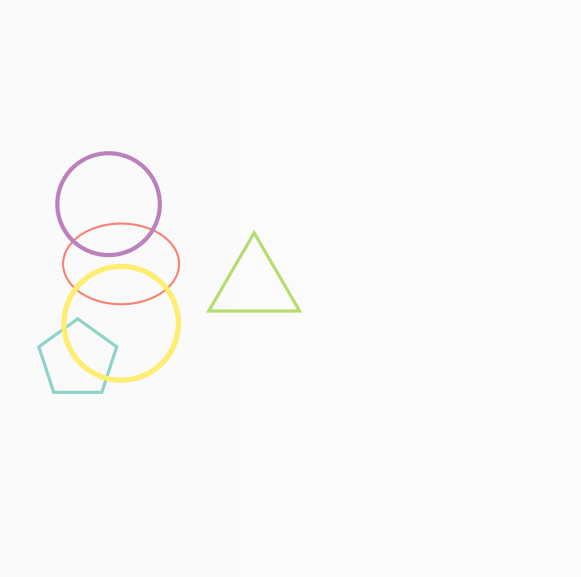[{"shape": "pentagon", "thickness": 1.5, "radius": 0.35, "center": [0.134, 0.377]}, {"shape": "oval", "thickness": 1, "radius": 0.5, "center": [0.208, 0.542]}, {"shape": "triangle", "thickness": 1.5, "radius": 0.45, "center": [0.437, 0.506]}, {"shape": "circle", "thickness": 2, "radius": 0.44, "center": [0.187, 0.646]}, {"shape": "circle", "thickness": 2.5, "radius": 0.49, "center": [0.209, 0.439]}]